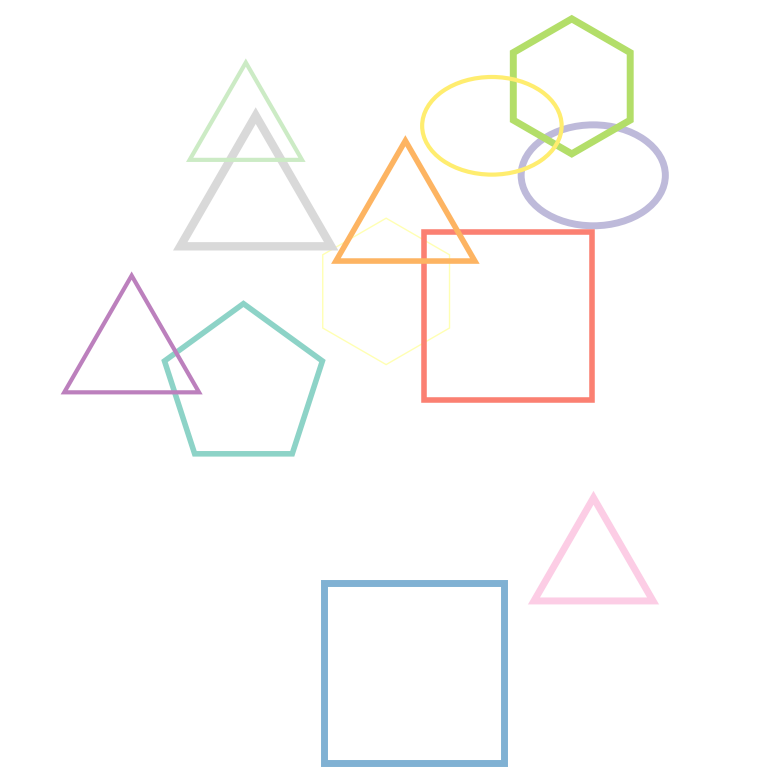[{"shape": "pentagon", "thickness": 2, "radius": 0.54, "center": [0.316, 0.498]}, {"shape": "hexagon", "thickness": 0.5, "radius": 0.48, "center": [0.501, 0.622]}, {"shape": "oval", "thickness": 2.5, "radius": 0.47, "center": [0.77, 0.772]}, {"shape": "square", "thickness": 2, "radius": 0.55, "center": [0.66, 0.59]}, {"shape": "square", "thickness": 2.5, "radius": 0.59, "center": [0.538, 0.126]}, {"shape": "triangle", "thickness": 2, "radius": 0.52, "center": [0.526, 0.713]}, {"shape": "hexagon", "thickness": 2.5, "radius": 0.44, "center": [0.743, 0.888]}, {"shape": "triangle", "thickness": 2.5, "radius": 0.45, "center": [0.771, 0.264]}, {"shape": "triangle", "thickness": 3, "radius": 0.57, "center": [0.332, 0.737]}, {"shape": "triangle", "thickness": 1.5, "radius": 0.51, "center": [0.171, 0.541]}, {"shape": "triangle", "thickness": 1.5, "radius": 0.42, "center": [0.319, 0.835]}, {"shape": "oval", "thickness": 1.5, "radius": 0.45, "center": [0.639, 0.837]}]